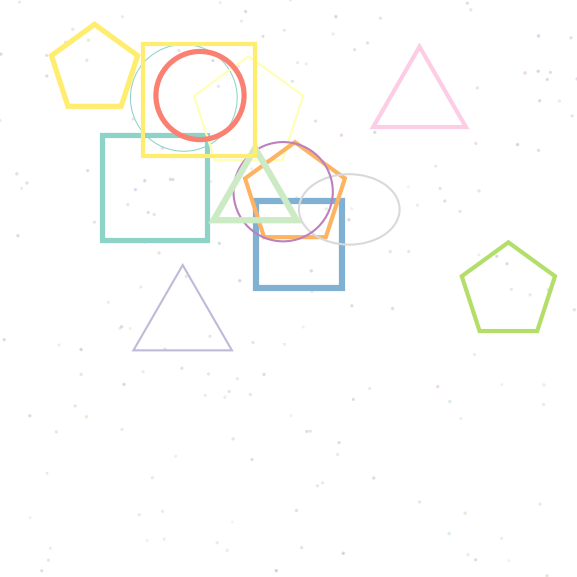[{"shape": "circle", "thickness": 0.5, "radius": 0.46, "center": [0.318, 0.83]}, {"shape": "square", "thickness": 2.5, "radius": 0.45, "center": [0.267, 0.674]}, {"shape": "pentagon", "thickness": 1, "radius": 0.5, "center": [0.43, 0.802]}, {"shape": "triangle", "thickness": 1, "radius": 0.49, "center": [0.316, 0.442]}, {"shape": "circle", "thickness": 2.5, "radius": 0.38, "center": [0.346, 0.834]}, {"shape": "square", "thickness": 3, "radius": 0.38, "center": [0.518, 0.576]}, {"shape": "pentagon", "thickness": 2, "radius": 0.45, "center": [0.511, 0.662]}, {"shape": "pentagon", "thickness": 2, "radius": 0.42, "center": [0.88, 0.495]}, {"shape": "triangle", "thickness": 2, "radius": 0.46, "center": [0.726, 0.826]}, {"shape": "oval", "thickness": 1, "radius": 0.44, "center": [0.605, 0.636]}, {"shape": "circle", "thickness": 1, "radius": 0.43, "center": [0.49, 0.667]}, {"shape": "triangle", "thickness": 3, "radius": 0.42, "center": [0.442, 0.659]}, {"shape": "pentagon", "thickness": 2.5, "radius": 0.39, "center": [0.164, 0.879]}, {"shape": "square", "thickness": 2, "radius": 0.49, "center": [0.345, 0.826]}]